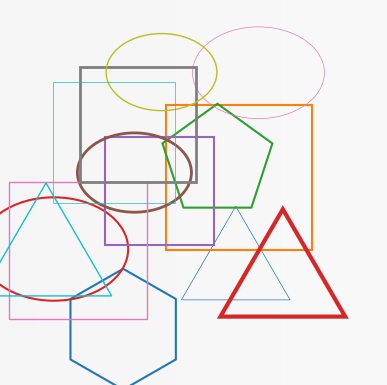[{"shape": "hexagon", "thickness": 1.5, "radius": 0.79, "center": [0.318, 0.145]}, {"shape": "triangle", "thickness": 0.5, "radius": 0.81, "center": [0.608, 0.302]}, {"shape": "square", "thickness": 1.5, "radius": 0.94, "center": [0.617, 0.54]}, {"shape": "pentagon", "thickness": 1.5, "radius": 0.75, "center": [0.561, 0.581]}, {"shape": "triangle", "thickness": 3, "radius": 0.93, "center": [0.73, 0.271]}, {"shape": "oval", "thickness": 1.5, "radius": 0.96, "center": [0.139, 0.353]}, {"shape": "square", "thickness": 1.5, "radius": 0.7, "center": [0.412, 0.505]}, {"shape": "oval", "thickness": 2, "radius": 0.74, "center": [0.347, 0.552]}, {"shape": "square", "thickness": 1, "radius": 0.89, "center": [0.201, 0.35]}, {"shape": "oval", "thickness": 0.5, "radius": 0.85, "center": [0.667, 0.811]}, {"shape": "square", "thickness": 2, "radius": 0.75, "center": [0.357, 0.677]}, {"shape": "oval", "thickness": 1, "radius": 0.71, "center": [0.417, 0.813]}, {"shape": "triangle", "thickness": 1, "radius": 0.98, "center": [0.119, 0.329]}, {"shape": "square", "thickness": 0.5, "radius": 0.79, "center": [0.293, 0.63]}]